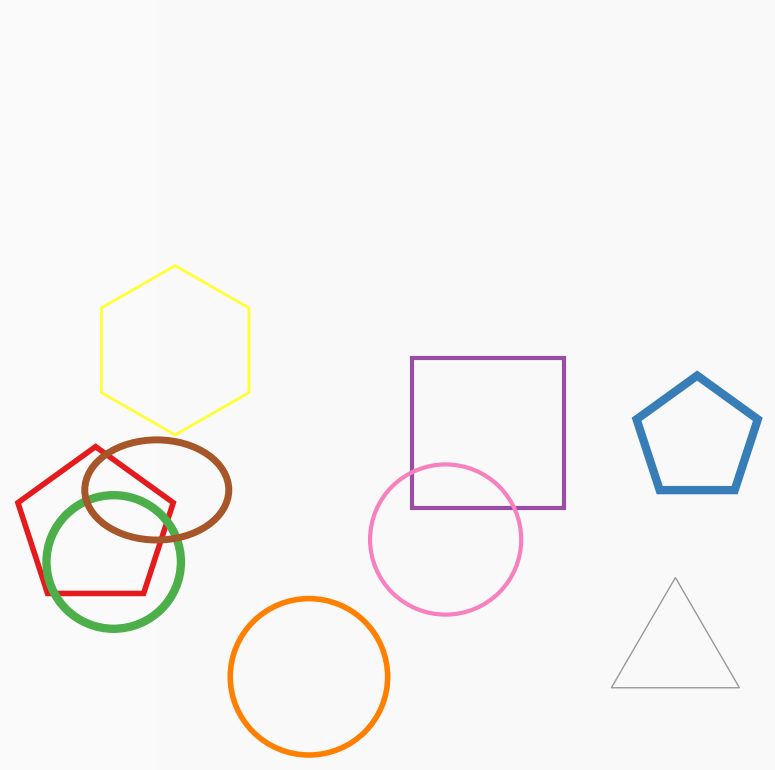[{"shape": "pentagon", "thickness": 2, "radius": 0.53, "center": [0.123, 0.315]}, {"shape": "pentagon", "thickness": 3, "radius": 0.41, "center": [0.9, 0.43]}, {"shape": "circle", "thickness": 3, "radius": 0.43, "center": [0.147, 0.27]}, {"shape": "square", "thickness": 1.5, "radius": 0.49, "center": [0.629, 0.437]}, {"shape": "circle", "thickness": 2, "radius": 0.51, "center": [0.399, 0.121]}, {"shape": "hexagon", "thickness": 1, "radius": 0.55, "center": [0.226, 0.545]}, {"shape": "oval", "thickness": 2.5, "radius": 0.46, "center": [0.202, 0.364]}, {"shape": "circle", "thickness": 1.5, "radius": 0.49, "center": [0.575, 0.299]}, {"shape": "triangle", "thickness": 0.5, "radius": 0.48, "center": [0.871, 0.155]}]